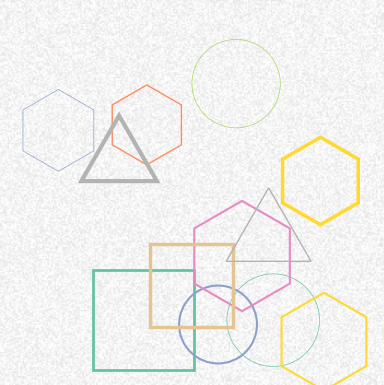[{"shape": "circle", "thickness": 0.5, "radius": 0.6, "center": [0.71, 0.168]}, {"shape": "square", "thickness": 2, "radius": 0.65, "center": [0.373, 0.169]}, {"shape": "hexagon", "thickness": 1, "radius": 0.52, "center": [0.381, 0.676]}, {"shape": "hexagon", "thickness": 0.5, "radius": 0.53, "center": [0.152, 0.661]}, {"shape": "circle", "thickness": 1.5, "radius": 0.51, "center": [0.566, 0.157]}, {"shape": "hexagon", "thickness": 1.5, "radius": 0.72, "center": [0.629, 0.335]}, {"shape": "circle", "thickness": 0.5, "radius": 0.57, "center": [0.613, 0.783]}, {"shape": "hexagon", "thickness": 2.5, "radius": 0.57, "center": [0.832, 0.53]}, {"shape": "hexagon", "thickness": 1.5, "radius": 0.64, "center": [0.841, 0.113]}, {"shape": "square", "thickness": 2.5, "radius": 0.54, "center": [0.497, 0.258]}, {"shape": "triangle", "thickness": 3, "radius": 0.57, "center": [0.309, 0.586]}, {"shape": "triangle", "thickness": 1, "radius": 0.64, "center": [0.698, 0.385]}]